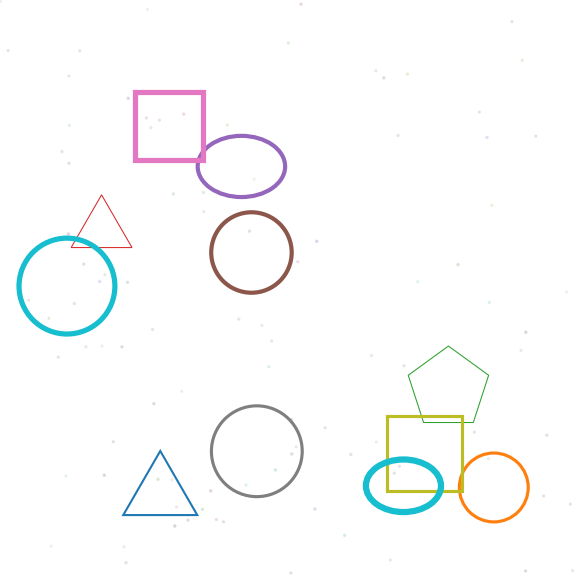[{"shape": "triangle", "thickness": 1, "radius": 0.37, "center": [0.278, 0.144]}, {"shape": "circle", "thickness": 1.5, "radius": 0.3, "center": [0.855, 0.155]}, {"shape": "pentagon", "thickness": 0.5, "radius": 0.37, "center": [0.777, 0.327]}, {"shape": "triangle", "thickness": 0.5, "radius": 0.3, "center": [0.176, 0.601]}, {"shape": "oval", "thickness": 2, "radius": 0.38, "center": [0.418, 0.711]}, {"shape": "circle", "thickness": 2, "radius": 0.35, "center": [0.435, 0.562]}, {"shape": "square", "thickness": 2.5, "radius": 0.29, "center": [0.293, 0.78]}, {"shape": "circle", "thickness": 1.5, "radius": 0.39, "center": [0.445, 0.218]}, {"shape": "square", "thickness": 1.5, "radius": 0.32, "center": [0.735, 0.214]}, {"shape": "circle", "thickness": 2.5, "radius": 0.42, "center": [0.116, 0.504]}, {"shape": "oval", "thickness": 3, "radius": 0.33, "center": [0.699, 0.158]}]